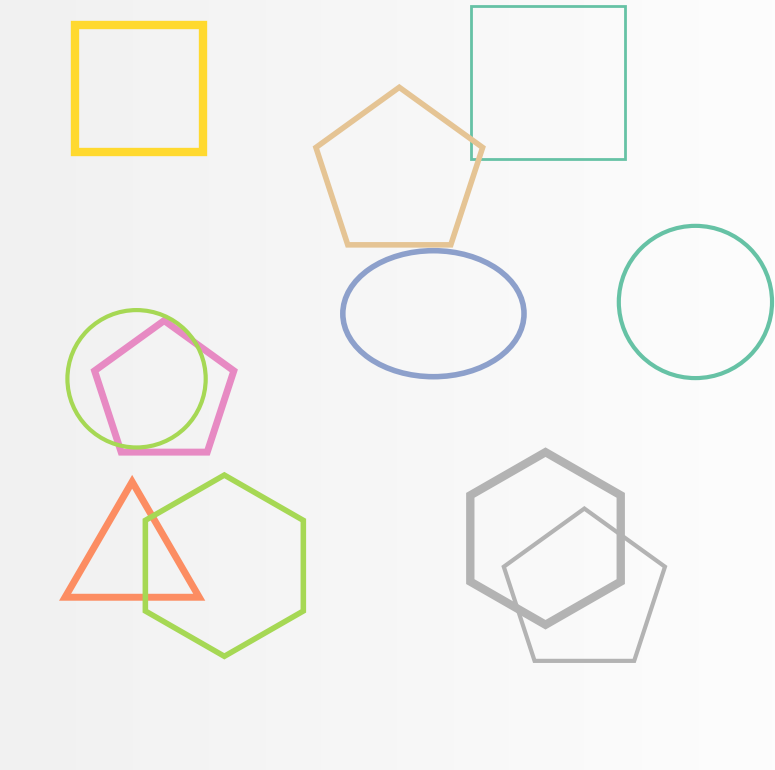[{"shape": "square", "thickness": 1, "radius": 0.5, "center": [0.707, 0.892]}, {"shape": "circle", "thickness": 1.5, "radius": 0.49, "center": [0.897, 0.608]}, {"shape": "triangle", "thickness": 2.5, "radius": 0.5, "center": [0.171, 0.274]}, {"shape": "oval", "thickness": 2, "radius": 0.58, "center": [0.559, 0.593]}, {"shape": "pentagon", "thickness": 2.5, "radius": 0.47, "center": [0.212, 0.489]}, {"shape": "hexagon", "thickness": 2, "radius": 0.59, "center": [0.289, 0.265]}, {"shape": "circle", "thickness": 1.5, "radius": 0.45, "center": [0.176, 0.508]}, {"shape": "square", "thickness": 3, "radius": 0.41, "center": [0.179, 0.885]}, {"shape": "pentagon", "thickness": 2, "radius": 0.57, "center": [0.515, 0.774]}, {"shape": "pentagon", "thickness": 1.5, "radius": 0.55, "center": [0.754, 0.23]}, {"shape": "hexagon", "thickness": 3, "radius": 0.56, "center": [0.704, 0.301]}]